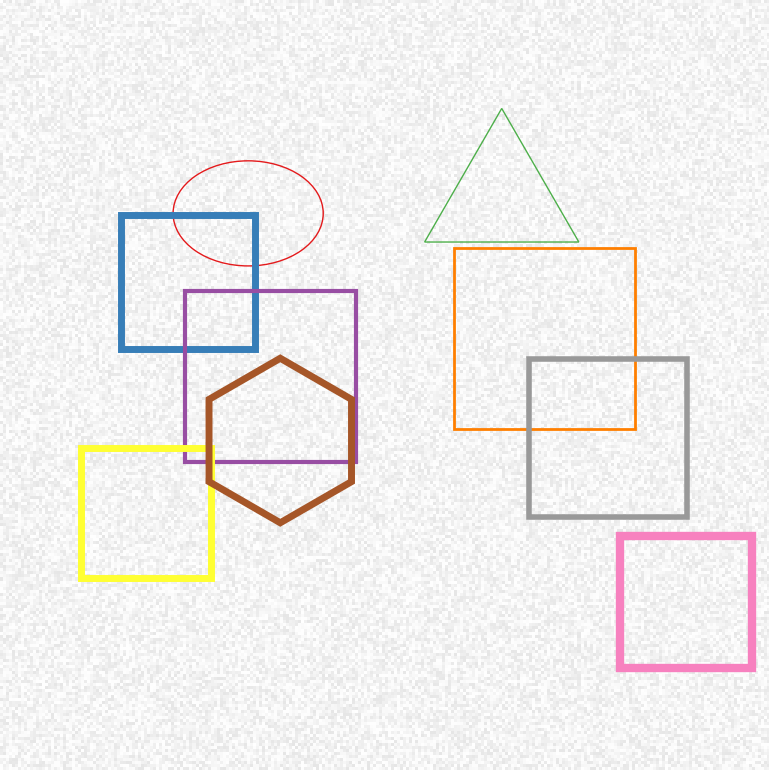[{"shape": "oval", "thickness": 0.5, "radius": 0.49, "center": [0.322, 0.723]}, {"shape": "square", "thickness": 2.5, "radius": 0.44, "center": [0.244, 0.634]}, {"shape": "triangle", "thickness": 0.5, "radius": 0.58, "center": [0.652, 0.744]}, {"shape": "square", "thickness": 1.5, "radius": 0.56, "center": [0.352, 0.511]}, {"shape": "square", "thickness": 1, "radius": 0.59, "center": [0.707, 0.56]}, {"shape": "square", "thickness": 2.5, "radius": 0.42, "center": [0.189, 0.334]}, {"shape": "hexagon", "thickness": 2.5, "radius": 0.53, "center": [0.364, 0.428]}, {"shape": "square", "thickness": 3, "radius": 0.43, "center": [0.89, 0.219]}, {"shape": "square", "thickness": 2, "radius": 0.51, "center": [0.79, 0.431]}]